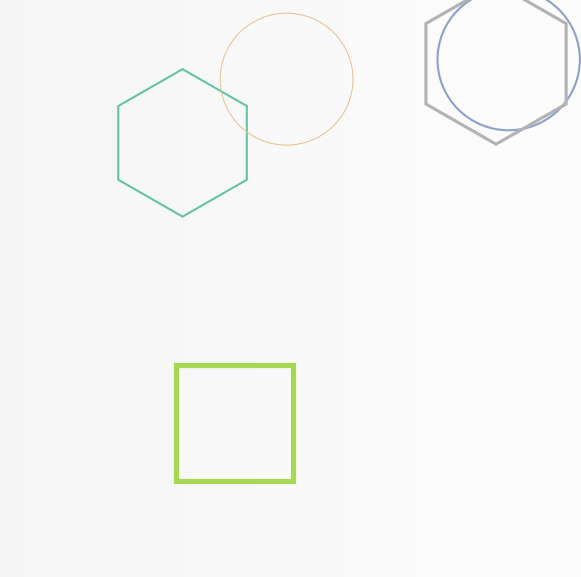[{"shape": "hexagon", "thickness": 1, "radius": 0.64, "center": [0.314, 0.752]}, {"shape": "circle", "thickness": 1, "radius": 0.61, "center": [0.875, 0.896]}, {"shape": "square", "thickness": 2.5, "radius": 0.5, "center": [0.403, 0.266]}, {"shape": "circle", "thickness": 0.5, "radius": 0.57, "center": [0.493, 0.862]}, {"shape": "hexagon", "thickness": 1.5, "radius": 0.7, "center": [0.853, 0.889]}]